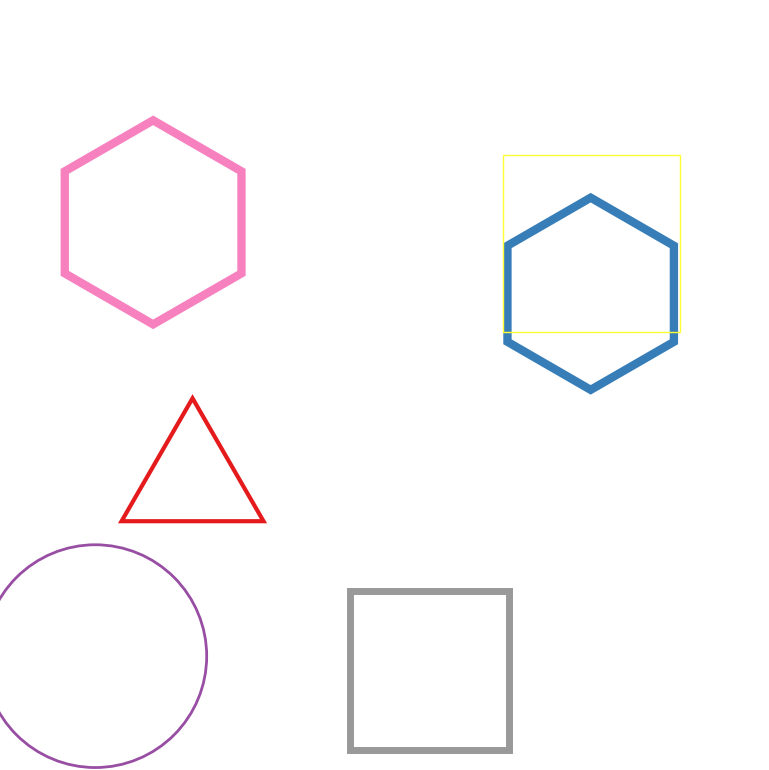[{"shape": "triangle", "thickness": 1.5, "radius": 0.53, "center": [0.25, 0.376]}, {"shape": "hexagon", "thickness": 3, "radius": 0.62, "center": [0.767, 0.618]}, {"shape": "circle", "thickness": 1, "radius": 0.72, "center": [0.124, 0.148]}, {"shape": "square", "thickness": 0.5, "radius": 0.58, "center": [0.768, 0.684]}, {"shape": "hexagon", "thickness": 3, "radius": 0.66, "center": [0.199, 0.711]}, {"shape": "square", "thickness": 2.5, "radius": 0.52, "center": [0.558, 0.13]}]